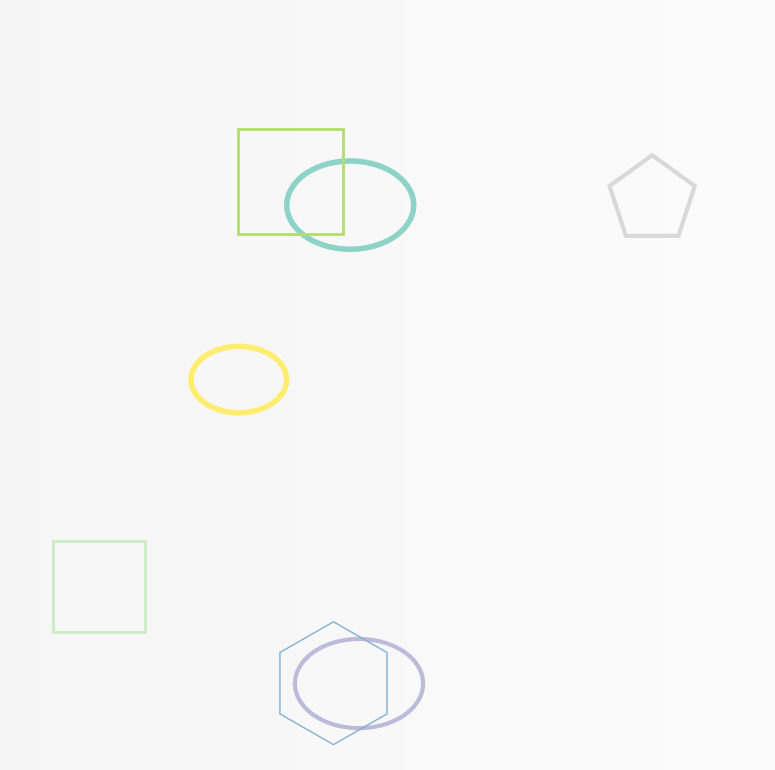[{"shape": "oval", "thickness": 2, "radius": 0.41, "center": [0.452, 0.734]}, {"shape": "oval", "thickness": 1.5, "radius": 0.41, "center": [0.463, 0.112]}, {"shape": "hexagon", "thickness": 0.5, "radius": 0.4, "center": [0.43, 0.113]}, {"shape": "square", "thickness": 1, "radius": 0.34, "center": [0.375, 0.764]}, {"shape": "pentagon", "thickness": 1.5, "radius": 0.29, "center": [0.841, 0.741]}, {"shape": "square", "thickness": 1, "radius": 0.3, "center": [0.128, 0.238]}, {"shape": "oval", "thickness": 2, "radius": 0.31, "center": [0.308, 0.507]}]